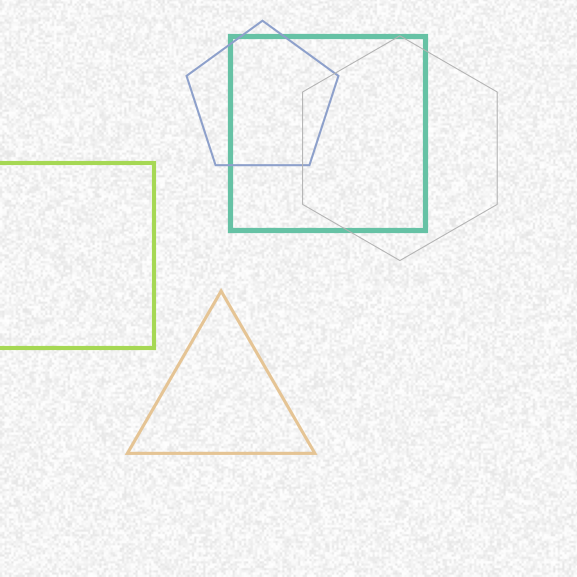[{"shape": "square", "thickness": 2.5, "radius": 0.84, "center": [0.567, 0.769]}, {"shape": "pentagon", "thickness": 1, "radius": 0.69, "center": [0.455, 0.825]}, {"shape": "square", "thickness": 2, "radius": 0.8, "center": [0.107, 0.556]}, {"shape": "triangle", "thickness": 1.5, "radius": 0.94, "center": [0.383, 0.308]}, {"shape": "hexagon", "thickness": 0.5, "radius": 0.97, "center": [0.692, 0.743]}]